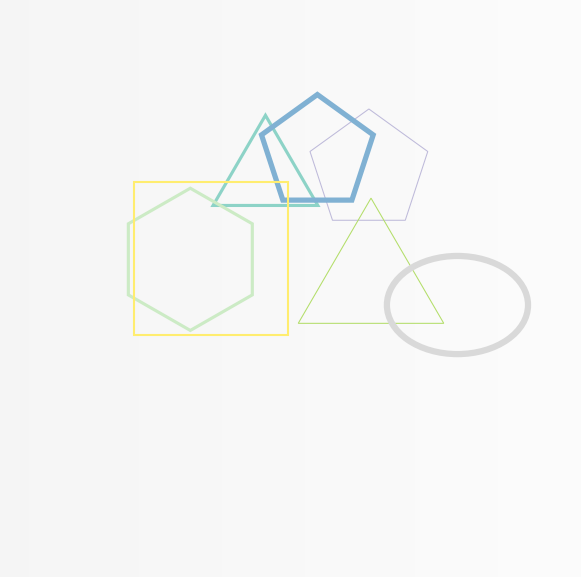[{"shape": "triangle", "thickness": 1.5, "radius": 0.52, "center": [0.457, 0.695]}, {"shape": "pentagon", "thickness": 0.5, "radius": 0.53, "center": [0.635, 0.704]}, {"shape": "pentagon", "thickness": 2.5, "radius": 0.51, "center": [0.546, 0.734]}, {"shape": "triangle", "thickness": 0.5, "radius": 0.72, "center": [0.638, 0.512]}, {"shape": "oval", "thickness": 3, "radius": 0.61, "center": [0.787, 0.471]}, {"shape": "hexagon", "thickness": 1.5, "radius": 0.62, "center": [0.327, 0.55]}, {"shape": "square", "thickness": 1, "radius": 0.66, "center": [0.363, 0.552]}]